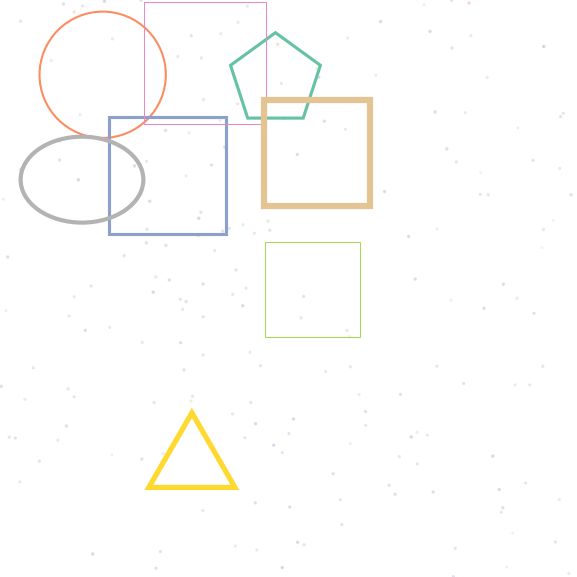[{"shape": "pentagon", "thickness": 1.5, "radius": 0.41, "center": [0.477, 0.861]}, {"shape": "circle", "thickness": 1, "radius": 0.55, "center": [0.178, 0.87]}, {"shape": "square", "thickness": 1.5, "radius": 0.51, "center": [0.291, 0.696]}, {"shape": "square", "thickness": 0.5, "radius": 0.53, "center": [0.355, 0.89]}, {"shape": "square", "thickness": 0.5, "radius": 0.41, "center": [0.542, 0.497]}, {"shape": "triangle", "thickness": 2.5, "radius": 0.43, "center": [0.332, 0.198]}, {"shape": "square", "thickness": 3, "radius": 0.46, "center": [0.549, 0.734]}, {"shape": "oval", "thickness": 2, "radius": 0.53, "center": [0.142, 0.688]}]